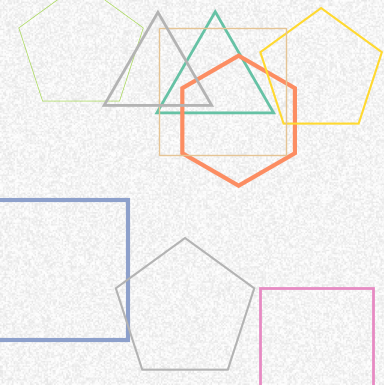[{"shape": "triangle", "thickness": 2, "radius": 0.88, "center": [0.559, 0.794]}, {"shape": "hexagon", "thickness": 3, "radius": 0.84, "center": [0.62, 0.687]}, {"shape": "square", "thickness": 3, "radius": 0.91, "center": [0.152, 0.298]}, {"shape": "square", "thickness": 2, "radius": 0.73, "center": [0.823, 0.104]}, {"shape": "pentagon", "thickness": 0.5, "radius": 0.85, "center": [0.211, 0.875]}, {"shape": "pentagon", "thickness": 1.5, "radius": 0.83, "center": [0.834, 0.813]}, {"shape": "square", "thickness": 1, "radius": 0.82, "center": [0.577, 0.763]}, {"shape": "pentagon", "thickness": 1.5, "radius": 0.95, "center": [0.481, 0.193]}, {"shape": "triangle", "thickness": 2, "radius": 0.81, "center": [0.41, 0.807]}]